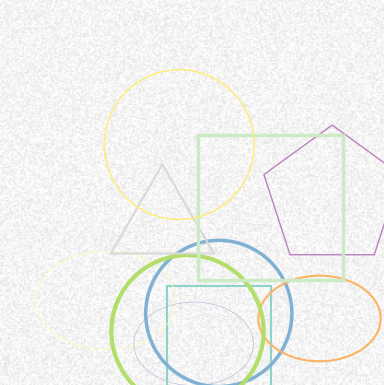[{"shape": "square", "thickness": 1.5, "radius": 0.67, "center": [0.569, 0.122]}, {"shape": "oval", "thickness": 0.5, "radius": 0.91, "center": [0.275, 0.22]}, {"shape": "oval", "thickness": 0.5, "radius": 0.78, "center": [0.503, 0.107]}, {"shape": "circle", "thickness": 2.5, "radius": 0.95, "center": [0.568, 0.186]}, {"shape": "oval", "thickness": 1.5, "radius": 0.79, "center": [0.83, 0.173]}, {"shape": "circle", "thickness": 3, "radius": 0.99, "center": [0.487, 0.139]}, {"shape": "triangle", "thickness": 1.5, "radius": 0.77, "center": [0.422, 0.419]}, {"shape": "pentagon", "thickness": 1, "radius": 0.93, "center": [0.863, 0.489]}, {"shape": "square", "thickness": 2.5, "radius": 0.94, "center": [0.703, 0.461]}, {"shape": "circle", "thickness": 1, "radius": 0.97, "center": [0.466, 0.624]}]